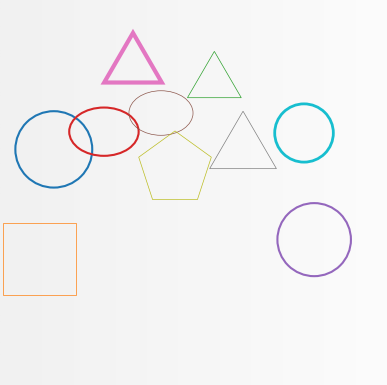[{"shape": "circle", "thickness": 1.5, "radius": 0.5, "center": [0.139, 0.612]}, {"shape": "square", "thickness": 0.5, "radius": 0.47, "center": [0.103, 0.327]}, {"shape": "triangle", "thickness": 0.5, "radius": 0.4, "center": [0.553, 0.786]}, {"shape": "oval", "thickness": 1.5, "radius": 0.45, "center": [0.268, 0.658]}, {"shape": "circle", "thickness": 1.5, "radius": 0.47, "center": [0.811, 0.378]}, {"shape": "oval", "thickness": 0.5, "radius": 0.41, "center": [0.415, 0.706]}, {"shape": "triangle", "thickness": 3, "radius": 0.43, "center": [0.343, 0.829]}, {"shape": "triangle", "thickness": 0.5, "radius": 0.5, "center": [0.627, 0.612]}, {"shape": "pentagon", "thickness": 0.5, "radius": 0.49, "center": [0.452, 0.561]}, {"shape": "circle", "thickness": 2, "radius": 0.38, "center": [0.785, 0.655]}]